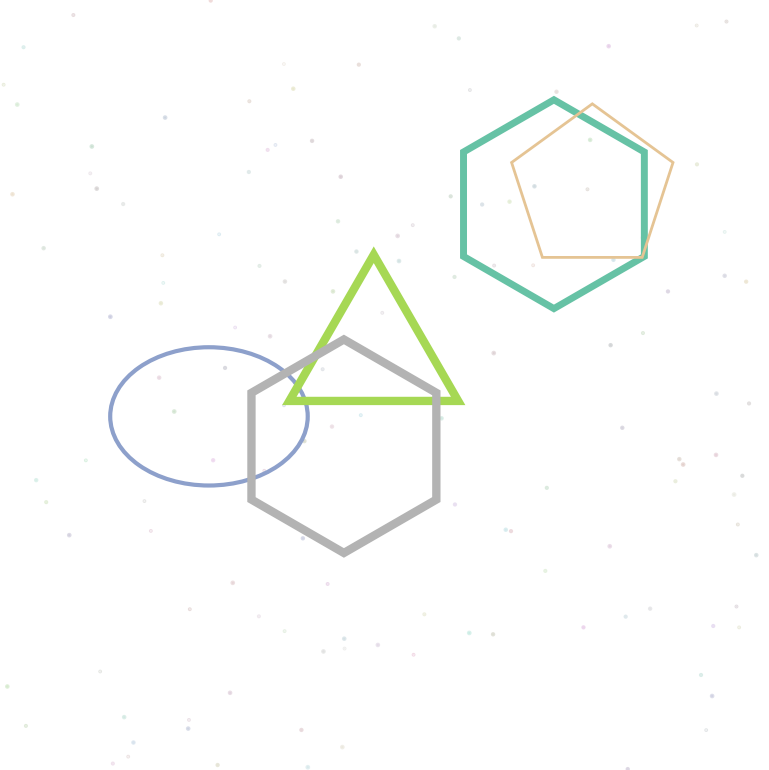[{"shape": "hexagon", "thickness": 2.5, "radius": 0.68, "center": [0.719, 0.735]}, {"shape": "oval", "thickness": 1.5, "radius": 0.64, "center": [0.271, 0.459]}, {"shape": "triangle", "thickness": 3, "radius": 0.63, "center": [0.485, 0.543]}, {"shape": "pentagon", "thickness": 1, "radius": 0.55, "center": [0.769, 0.755]}, {"shape": "hexagon", "thickness": 3, "radius": 0.69, "center": [0.447, 0.421]}]